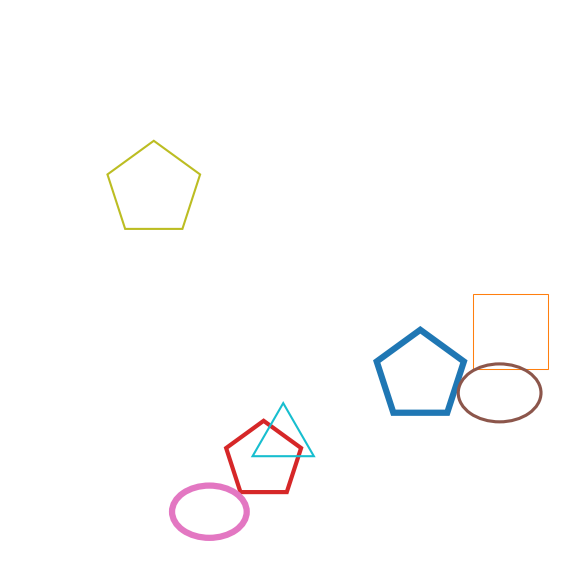[{"shape": "pentagon", "thickness": 3, "radius": 0.4, "center": [0.728, 0.349]}, {"shape": "square", "thickness": 0.5, "radius": 0.33, "center": [0.883, 0.424]}, {"shape": "pentagon", "thickness": 2, "radius": 0.34, "center": [0.456, 0.202]}, {"shape": "oval", "thickness": 1.5, "radius": 0.36, "center": [0.865, 0.319]}, {"shape": "oval", "thickness": 3, "radius": 0.32, "center": [0.363, 0.113]}, {"shape": "pentagon", "thickness": 1, "radius": 0.42, "center": [0.266, 0.671]}, {"shape": "triangle", "thickness": 1, "radius": 0.31, "center": [0.49, 0.24]}]